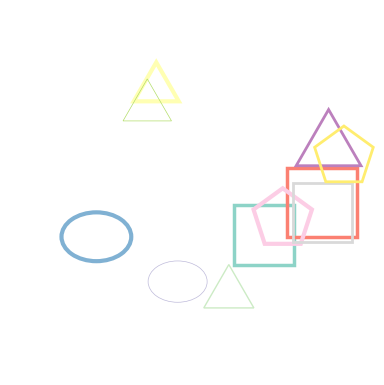[{"shape": "square", "thickness": 2.5, "radius": 0.39, "center": [0.686, 0.389]}, {"shape": "triangle", "thickness": 3, "radius": 0.34, "center": [0.406, 0.771]}, {"shape": "oval", "thickness": 0.5, "radius": 0.38, "center": [0.461, 0.269]}, {"shape": "square", "thickness": 2.5, "radius": 0.45, "center": [0.836, 0.475]}, {"shape": "oval", "thickness": 3, "radius": 0.45, "center": [0.25, 0.385]}, {"shape": "triangle", "thickness": 0.5, "radius": 0.36, "center": [0.383, 0.722]}, {"shape": "pentagon", "thickness": 3, "radius": 0.4, "center": [0.734, 0.431]}, {"shape": "square", "thickness": 2, "radius": 0.38, "center": [0.838, 0.449]}, {"shape": "triangle", "thickness": 2, "radius": 0.49, "center": [0.853, 0.618]}, {"shape": "triangle", "thickness": 1, "radius": 0.38, "center": [0.594, 0.238]}, {"shape": "pentagon", "thickness": 2, "radius": 0.4, "center": [0.893, 0.593]}]